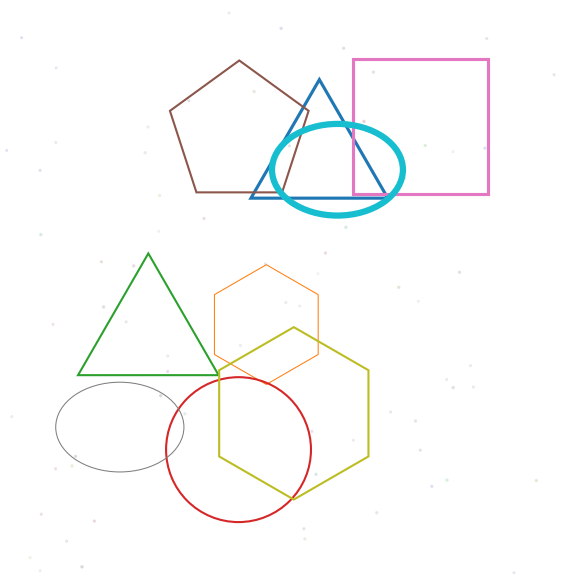[{"shape": "triangle", "thickness": 1.5, "radius": 0.68, "center": [0.553, 0.724]}, {"shape": "hexagon", "thickness": 0.5, "radius": 0.52, "center": [0.461, 0.437]}, {"shape": "triangle", "thickness": 1, "radius": 0.7, "center": [0.257, 0.42]}, {"shape": "circle", "thickness": 1, "radius": 0.63, "center": [0.413, 0.221]}, {"shape": "pentagon", "thickness": 1, "radius": 0.63, "center": [0.414, 0.768]}, {"shape": "square", "thickness": 1.5, "radius": 0.59, "center": [0.728, 0.78]}, {"shape": "oval", "thickness": 0.5, "radius": 0.56, "center": [0.207, 0.26]}, {"shape": "hexagon", "thickness": 1, "radius": 0.75, "center": [0.509, 0.283]}, {"shape": "oval", "thickness": 3, "radius": 0.57, "center": [0.584, 0.705]}]